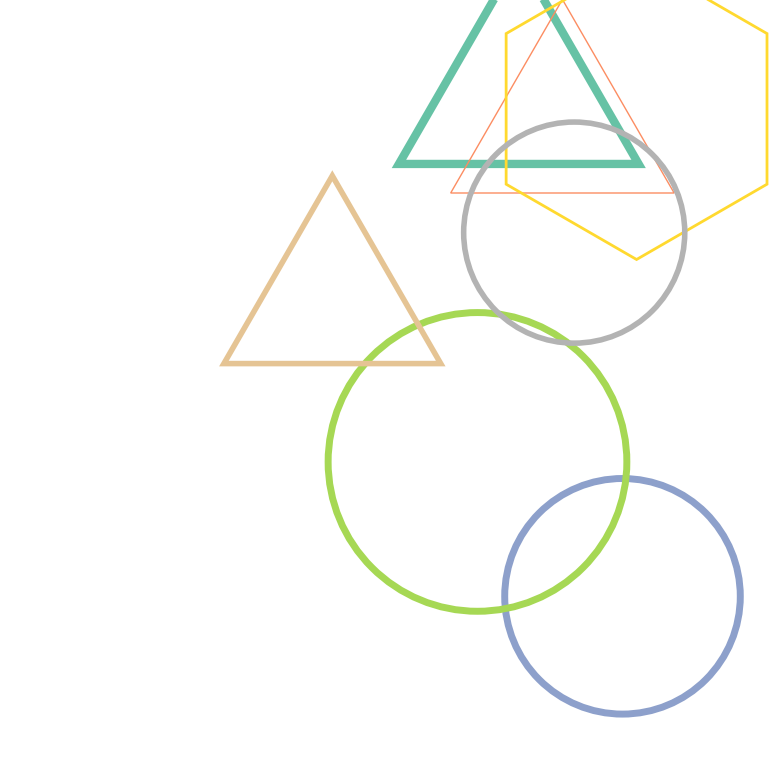[{"shape": "triangle", "thickness": 3, "radius": 0.9, "center": [0.674, 0.877]}, {"shape": "triangle", "thickness": 0.5, "radius": 0.84, "center": [0.73, 0.833]}, {"shape": "circle", "thickness": 2.5, "radius": 0.76, "center": [0.808, 0.226]}, {"shape": "circle", "thickness": 2.5, "radius": 0.97, "center": [0.62, 0.4]}, {"shape": "hexagon", "thickness": 1, "radius": 0.98, "center": [0.827, 0.859]}, {"shape": "triangle", "thickness": 2, "radius": 0.81, "center": [0.432, 0.609]}, {"shape": "circle", "thickness": 2, "radius": 0.72, "center": [0.746, 0.698]}]